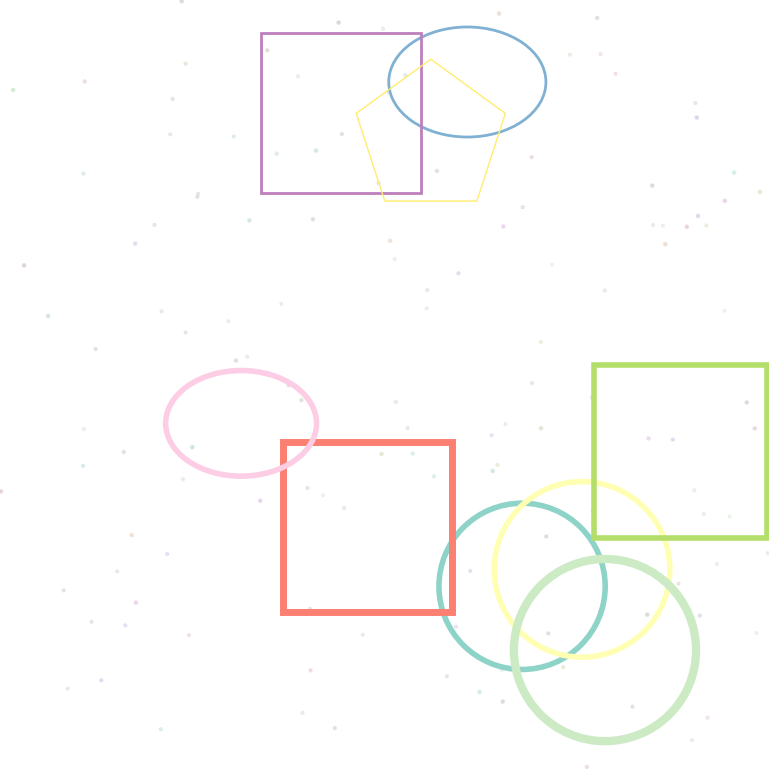[{"shape": "circle", "thickness": 2, "radius": 0.54, "center": [0.678, 0.239]}, {"shape": "circle", "thickness": 2, "radius": 0.57, "center": [0.756, 0.261]}, {"shape": "square", "thickness": 2.5, "radius": 0.55, "center": [0.477, 0.316]}, {"shape": "oval", "thickness": 1, "radius": 0.51, "center": [0.607, 0.894]}, {"shape": "square", "thickness": 2, "radius": 0.56, "center": [0.883, 0.413]}, {"shape": "oval", "thickness": 2, "radius": 0.49, "center": [0.313, 0.45]}, {"shape": "square", "thickness": 1, "radius": 0.52, "center": [0.442, 0.853]}, {"shape": "circle", "thickness": 3, "radius": 0.59, "center": [0.786, 0.156]}, {"shape": "pentagon", "thickness": 0.5, "radius": 0.51, "center": [0.559, 0.821]}]